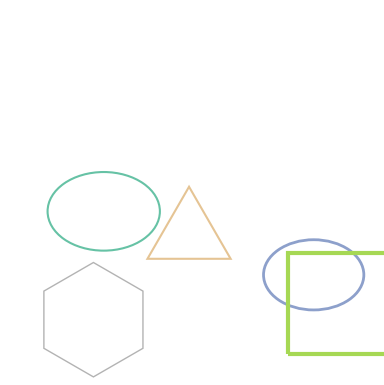[{"shape": "oval", "thickness": 1.5, "radius": 0.73, "center": [0.269, 0.451]}, {"shape": "oval", "thickness": 2, "radius": 0.65, "center": [0.815, 0.286]}, {"shape": "square", "thickness": 3, "radius": 0.66, "center": [0.879, 0.212]}, {"shape": "triangle", "thickness": 1.5, "radius": 0.62, "center": [0.491, 0.39]}, {"shape": "hexagon", "thickness": 1, "radius": 0.74, "center": [0.243, 0.17]}]